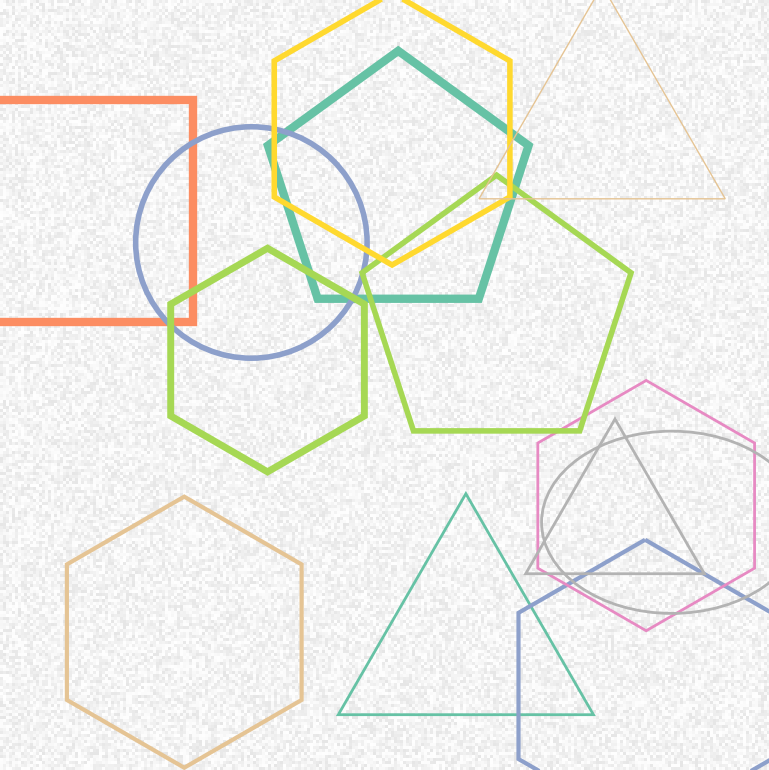[{"shape": "pentagon", "thickness": 3, "radius": 0.89, "center": [0.517, 0.756]}, {"shape": "triangle", "thickness": 1, "radius": 0.96, "center": [0.605, 0.167]}, {"shape": "square", "thickness": 3, "radius": 0.72, "center": [0.107, 0.726]}, {"shape": "circle", "thickness": 2, "radius": 0.75, "center": [0.326, 0.685]}, {"shape": "hexagon", "thickness": 1.5, "radius": 0.95, "center": [0.838, 0.109]}, {"shape": "hexagon", "thickness": 1, "radius": 0.81, "center": [0.839, 0.343]}, {"shape": "hexagon", "thickness": 2.5, "radius": 0.73, "center": [0.347, 0.532]}, {"shape": "pentagon", "thickness": 2, "radius": 0.92, "center": [0.645, 0.589]}, {"shape": "hexagon", "thickness": 2, "radius": 0.88, "center": [0.509, 0.833]}, {"shape": "hexagon", "thickness": 1.5, "radius": 0.88, "center": [0.239, 0.179]}, {"shape": "triangle", "thickness": 0.5, "radius": 0.92, "center": [0.782, 0.834]}, {"shape": "oval", "thickness": 1, "radius": 0.85, "center": [0.872, 0.322]}, {"shape": "triangle", "thickness": 1, "radius": 0.67, "center": [0.799, 0.322]}]